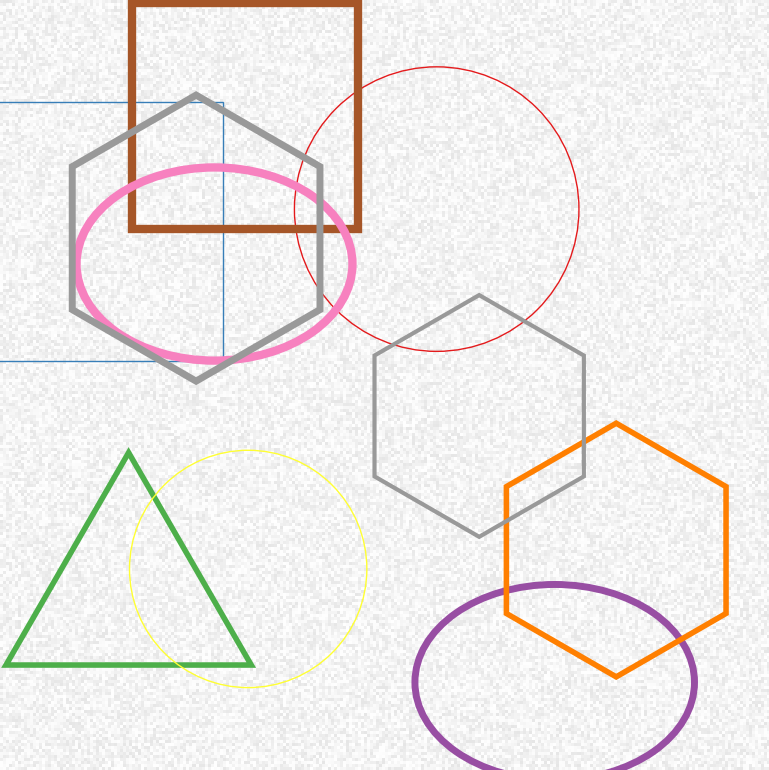[{"shape": "circle", "thickness": 0.5, "radius": 0.92, "center": [0.567, 0.728]}, {"shape": "square", "thickness": 0.5, "radius": 0.84, "center": [0.121, 0.7]}, {"shape": "triangle", "thickness": 2, "radius": 0.92, "center": [0.167, 0.228]}, {"shape": "oval", "thickness": 2.5, "radius": 0.91, "center": [0.72, 0.114]}, {"shape": "hexagon", "thickness": 2, "radius": 0.82, "center": [0.8, 0.286]}, {"shape": "circle", "thickness": 0.5, "radius": 0.77, "center": [0.322, 0.261]}, {"shape": "square", "thickness": 3, "radius": 0.73, "center": [0.318, 0.85]}, {"shape": "oval", "thickness": 3, "radius": 0.9, "center": [0.279, 0.657]}, {"shape": "hexagon", "thickness": 2.5, "radius": 0.93, "center": [0.255, 0.691]}, {"shape": "hexagon", "thickness": 1.5, "radius": 0.78, "center": [0.622, 0.46]}]